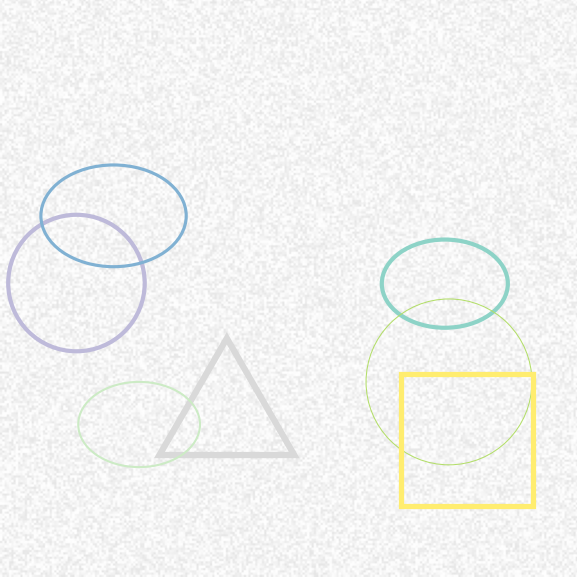[{"shape": "oval", "thickness": 2, "radius": 0.55, "center": [0.77, 0.508]}, {"shape": "circle", "thickness": 2, "radius": 0.59, "center": [0.132, 0.509]}, {"shape": "oval", "thickness": 1.5, "radius": 0.63, "center": [0.197, 0.625]}, {"shape": "circle", "thickness": 0.5, "radius": 0.72, "center": [0.777, 0.338]}, {"shape": "triangle", "thickness": 3, "radius": 0.67, "center": [0.393, 0.279]}, {"shape": "oval", "thickness": 1, "radius": 0.53, "center": [0.241, 0.264]}, {"shape": "square", "thickness": 2.5, "radius": 0.57, "center": [0.809, 0.238]}]